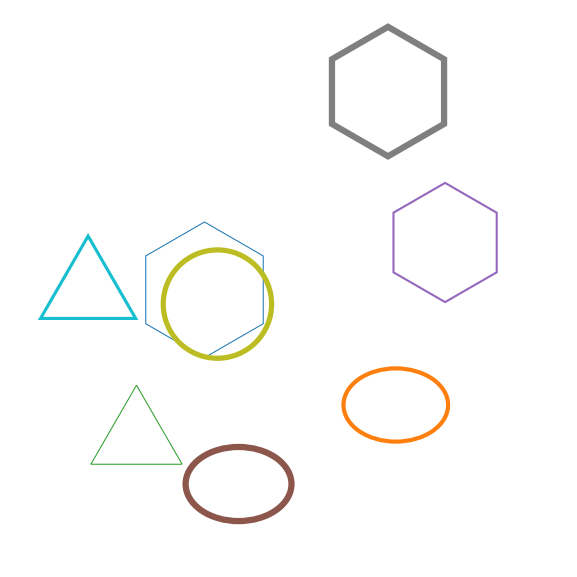[{"shape": "hexagon", "thickness": 0.5, "radius": 0.59, "center": [0.354, 0.497]}, {"shape": "oval", "thickness": 2, "radius": 0.45, "center": [0.685, 0.298]}, {"shape": "triangle", "thickness": 0.5, "radius": 0.46, "center": [0.236, 0.241]}, {"shape": "hexagon", "thickness": 1, "radius": 0.52, "center": [0.771, 0.579]}, {"shape": "oval", "thickness": 3, "radius": 0.46, "center": [0.413, 0.161]}, {"shape": "hexagon", "thickness": 3, "radius": 0.56, "center": [0.672, 0.841]}, {"shape": "circle", "thickness": 2.5, "radius": 0.47, "center": [0.376, 0.473]}, {"shape": "triangle", "thickness": 1.5, "radius": 0.48, "center": [0.153, 0.495]}]